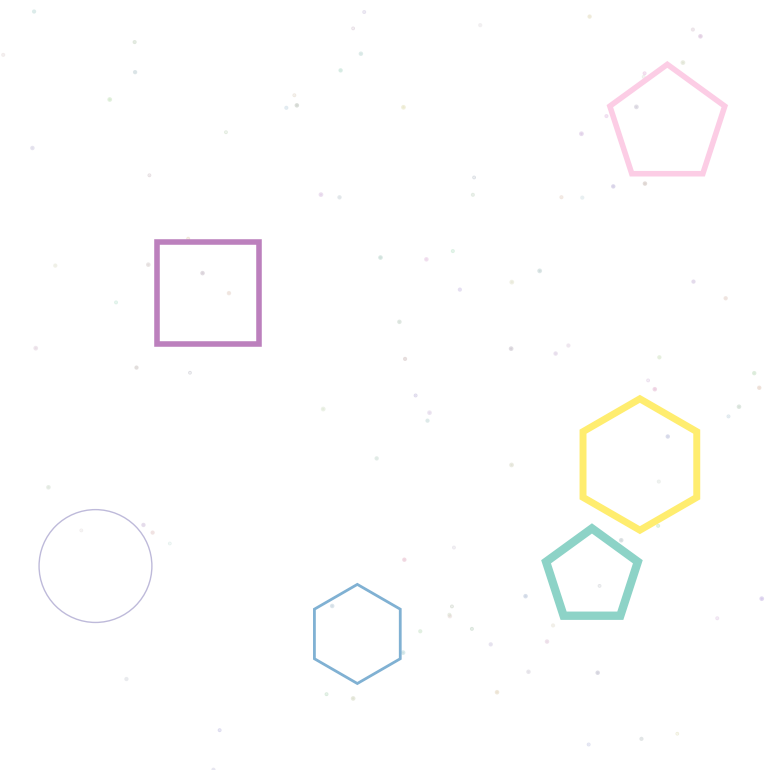[{"shape": "pentagon", "thickness": 3, "radius": 0.31, "center": [0.769, 0.251]}, {"shape": "circle", "thickness": 0.5, "radius": 0.37, "center": [0.124, 0.265]}, {"shape": "hexagon", "thickness": 1, "radius": 0.32, "center": [0.464, 0.177]}, {"shape": "pentagon", "thickness": 2, "radius": 0.39, "center": [0.867, 0.838]}, {"shape": "square", "thickness": 2, "radius": 0.33, "center": [0.27, 0.62]}, {"shape": "hexagon", "thickness": 2.5, "radius": 0.43, "center": [0.831, 0.397]}]